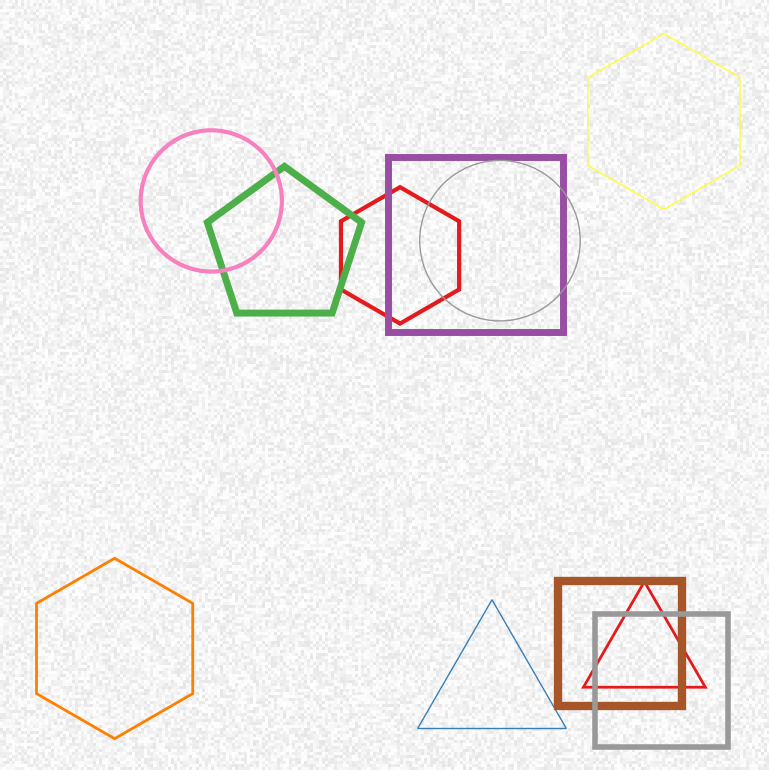[{"shape": "triangle", "thickness": 1, "radius": 0.46, "center": [0.837, 0.153]}, {"shape": "hexagon", "thickness": 1.5, "radius": 0.44, "center": [0.52, 0.668]}, {"shape": "triangle", "thickness": 0.5, "radius": 0.56, "center": [0.639, 0.11]}, {"shape": "pentagon", "thickness": 2.5, "radius": 0.53, "center": [0.369, 0.679]}, {"shape": "square", "thickness": 2.5, "radius": 0.57, "center": [0.618, 0.683]}, {"shape": "hexagon", "thickness": 1, "radius": 0.59, "center": [0.149, 0.158]}, {"shape": "hexagon", "thickness": 0.5, "radius": 0.57, "center": [0.862, 0.842]}, {"shape": "square", "thickness": 3, "radius": 0.4, "center": [0.805, 0.164]}, {"shape": "circle", "thickness": 1.5, "radius": 0.46, "center": [0.274, 0.739]}, {"shape": "square", "thickness": 2, "radius": 0.43, "center": [0.859, 0.116]}, {"shape": "circle", "thickness": 0.5, "radius": 0.52, "center": [0.649, 0.687]}]